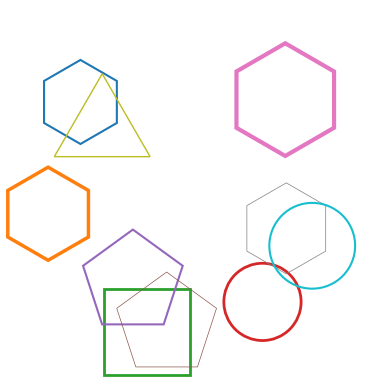[{"shape": "hexagon", "thickness": 1.5, "radius": 0.55, "center": [0.209, 0.735]}, {"shape": "hexagon", "thickness": 2.5, "radius": 0.6, "center": [0.125, 0.445]}, {"shape": "square", "thickness": 2, "radius": 0.56, "center": [0.381, 0.137]}, {"shape": "circle", "thickness": 2, "radius": 0.5, "center": [0.682, 0.216]}, {"shape": "pentagon", "thickness": 1.5, "radius": 0.68, "center": [0.345, 0.268]}, {"shape": "pentagon", "thickness": 0.5, "radius": 0.68, "center": [0.433, 0.157]}, {"shape": "hexagon", "thickness": 3, "radius": 0.73, "center": [0.741, 0.741]}, {"shape": "hexagon", "thickness": 0.5, "radius": 0.59, "center": [0.744, 0.407]}, {"shape": "triangle", "thickness": 1, "radius": 0.72, "center": [0.265, 0.665]}, {"shape": "circle", "thickness": 1.5, "radius": 0.56, "center": [0.811, 0.362]}]